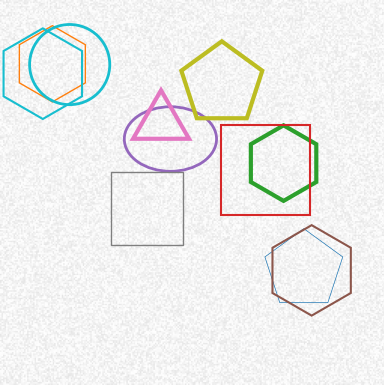[{"shape": "pentagon", "thickness": 0.5, "radius": 0.53, "center": [0.789, 0.3]}, {"shape": "hexagon", "thickness": 1, "radius": 0.49, "center": [0.136, 0.834]}, {"shape": "hexagon", "thickness": 3, "radius": 0.49, "center": [0.737, 0.576]}, {"shape": "square", "thickness": 1.5, "radius": 0.58, "center": [0.69, 0.558]}, {"shape": "oval", "thickness": 2, "radius": 0.6, "center": [0.443, 0.639]}, {"shape": "hexagon", "thickness": 1.5, "radius": 0.59, "center": [0.809, 0.298]}, {"shape": "triangle", "thickness": 3, "radius": 0.42, "center": [0.418, 0.682]}, {"shape": "square", "thickness": 1, "radius": 0.47, "center": [0.381, 0.458]}, {"shape": "pentagon", "thickness": 3, "radius": 0.55, "center": [0.576, 0.782]}, {"shape": "circle", "thickness": 2, "radius": 0.52, "center": [0.181, 0.832]}, {"shape": "hexagon", "thickness": 1.5, "radius": 0.59, "center": [0.111, 0.809]}]